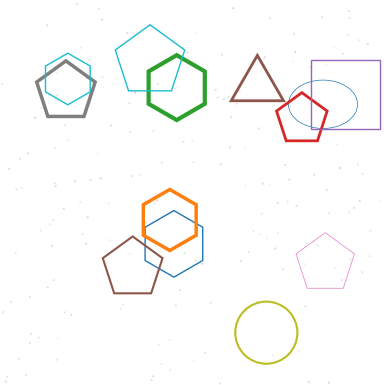[{"shape": "oval", "thickness": 0.5, "radius": 0.45, "center": [0.839, 0.729]}, {"shape": "hexagon", "thickness": 1, "radius": 0.43, "center": [0.452, 0.367]}, {"shape": "hexagon", "thickness": 2.5, "radius": 0.4, "center": [0.441, 0.429]}, {"shape": "hexagon", "thickness": 3, "radius": 0.42, "center": [0.459, 0.772]}, {"shape": "pentagon", "thickness": 2, "radius": 0.35, "center": [0.784, 0.69]}, {"shape": "square", "thickness": 1, "radius": 0.45, "center": [0.898, 0.755]}, {"shape": "triangle", "thickness": 2, "radius": 0.39, "center": [0.668, 0.778]}, {"shape": "pentagon", "thickness": 1.5, "radius": 0.41, "center": [0.345, 0.304]}, {"shape": "pentagon", "thickness": 0.5, "radius": 0.4, "center": [0.845, 0.316]}, {"shape": "pentagon", "thickness": 2.5, "radius": 0.4, "center": [0.171, 0.762]}, {"shape": "circle", "thickness": 1.5, "radius": 0.4, "center": [0.692, 0.136]}, {"shape": "hexagon", "thickness": 1, "radius": 0.34, "center": [0.176, 0.795]}, {"shape": "pentagon", "thickness": 1, "radius": 0.47, "center": [0.39, 0.841]}]